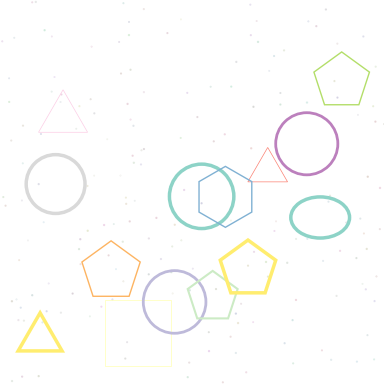[{"shape": "oval", "thickness": 2.5, "radius": 0.38, "center": [0.832, 0.435]}, {"shape": "circle", "thickness": 2.5, "radius": 0.42, "center": [0.524, 0.49]}, {"shape": "square", "thickness": 0.5, "radius": 0.43, "center": [0.358, 0.135]}, {"shape": "circle", "thickness": 2, "radius": 0.41, "center": [0.454, 0.216]}, {"shape": "triangle", "thickness": 0.5, "radius": 0.3, "center": [0.695, 0.557]}, {"shape": "hexagon", "thickness": 1, "radius": 0.4, "center": [0.585, 0.489]}, {"shape": "pentagon", "thickness": 1, "radius": 0.4, "center": [0.289, 0.295]}, {"shape": "pentagon", "thickness": 1, "radius": 0.38, "center": [0.888, 0.789]}, {"shape": "triangle", "thickness": 0.5, "radius": 0.37, "center": [0.164, 0.693]}, {"shape": "circle", "thickness": 2.5, "radius": 0.38, "center": [0.144, 0.522]}, {"shape": "circle", "thickness": 2, "radius": 0.4, "center": [0.797, 0.627]}, {"shape": "pentagon", "thickness": 1.5, "radius": 0.34, "center": [0.552, 0.228]}, {"shape": "pentagon", "thickness": 2.5, "radius": 0.38, "center": [0.644, 0.301]}, {"shape": "triangle", "thickness": 2.5, "radius": 0.33, "center": [0.104, 0.121]}]